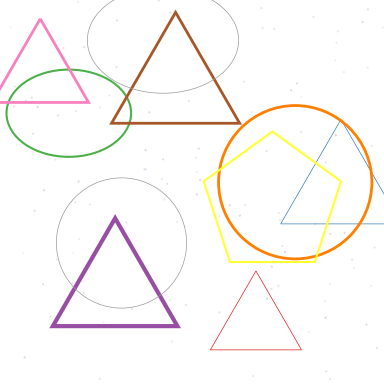[{"shape": "triangle", "thickness": 0.5, "radius": 0.68, "center": [0.665, 0.16]}, {"shape": "triangle", "thickness": 0.5, "radius": 0.9, "center": [0.886, 0.509]}, {"shape": "oval", "thickness": 1.5, "radius": 0.81, "center": [0.179, 0.706]}, {"shape": "triangle", "thickness": 3, "radius": 0.93, "center": [0.299, 0.246]}, {"shape": "circle", "thickness": 2, "radius": 1.0, "center": [0.767, 0.527]}, {"shape": "pentagon", "thickness": 1.5, "radius": 0.94, "center": [0.707, 0.471]}, {"shape": "triangle", "thickness": 2, "radius": 0.96, "center": [0.456, 0.776]}, {"shape": "triangle", "thickness": 2, "radius": 0.72, "center": [0.105, 0.806]}, {"shape": "circle", "thickness": 0.5, "radius": 0.85, "center": [0.316, 0.369]}, {"shape": "oval", "thickness": 0.5, "radius": 0.98, "center": [0.423, 0.895]}]